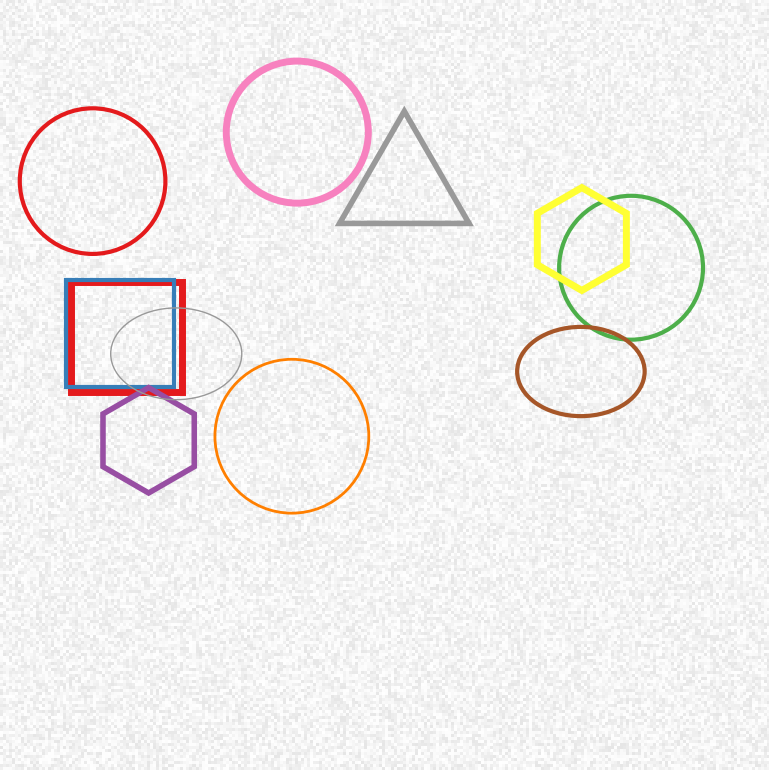[{"shape": "square", "thickness": 2.5, "radius": 0.36, "center": [0.164, 0.562]}, {"shape": "circle", "thickness": 1.5, "radius": 0.47, "center": [0.12, 0.765]}, {"shape": "square", "thickness": 1.5, "radius": 0.35, "center": [0.156, 0.567]}, {"shape": "circle", "thickness": 1.5, "radius": 0.47, "center": [0.82, 0.652]}, {"shape": "hexagon", "thickness": 2, "radius": 0.34, "center": [0.193, 0.428]}, {"shape": "circle", "thickness": 1, "radius": 0.5, "center": [0.379, 0.433]}, {"shape": "hexagon", "thickness": 2.5, "radius": 0.33, "center": [0.756, 0.69]}, {"shape": "oval", "thickness": 1.5, "radius": 0.41, "center": [0.754, 0.518]}, {"shape": "circle", "thickness": 2.5, "radius": 0.46, "center": [0.386, 0.828]}, {"shape": "oval", "thickness": 0.5, "radius": 0.43, "center": [0.229, 0.541]}, {"shape": "triangle", "thickness": 2, "radius": 0.49, "center": [0.525, 0.758]}]